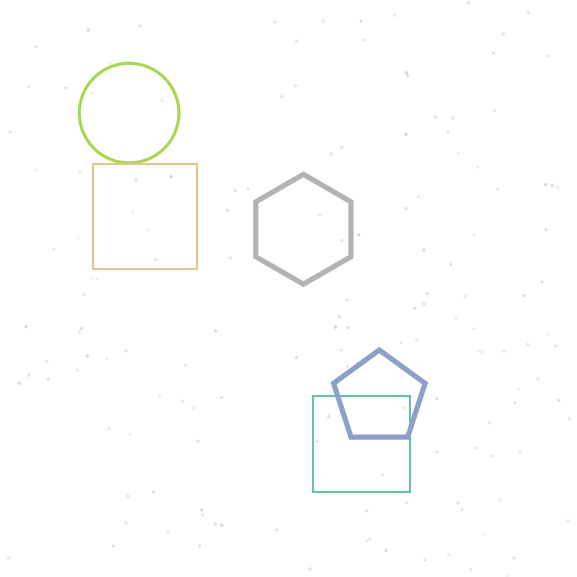[{"shape": "square", "thickness": 1, "radius": 0.42, "center": [0.626, 0.23]}, {"shape": "pentagon", "thickness": 2.5, "radius": 0.42, "center": [0.657, 0.31]}, {"shape": "circle", "thickness": 1.5, "radius": 0.43, "center": [0.224, 0.803]}, {"shape": "square", "thickness": 1, "radius": 0.45, "center": [0.251, 0.624]}, {"shape": "hexagon", "thickness": 2.5, "radius": 0.48, "center": [0.525, 0.602]}]